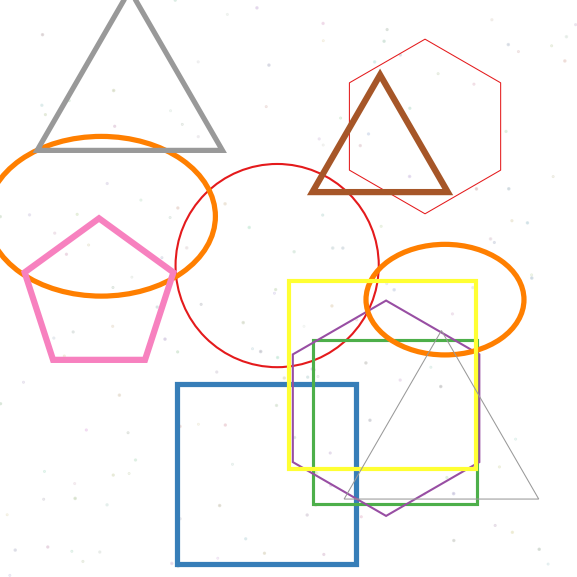[{"shape": "circle", "thickness": 1, "radius": 0.88, "center": [0.48, 0.539]}, {"shape": "hexagon", "thickness": 0.5, "radius": 0.76, "center": [0.736, 0.78]}, {"shape": "square", "thickness": 2.5, "radius": 0.78, "center": [0.462, 0.179]}, {"shape": "square", "thickness": 1.5, "radius": 0.71, "center": [0.684, 0.269]}, {"shape": "hexagon", "thickness": 1, "radius": 0.93, "center": [0.669, 0.292]}, {"shape": "oval", "thickness": 2.5, "radius": 0.99, "center": [0.175, 0.625]}, {"shape": "oval", "thickness": 2.5, "radius": 0.68, "center": [0.771, 0.48]}, {"shape": "square", "thickness": 2, "radius": 0.81, "center": [0.662, 0.35]}, {"shape": "triangle", "thickness": 3, "radius": 0.68, "center": [0.658, 0.734]}, {"shape": "pentagon", "thickness": 3, "radius": 0.68, "center": [0.171, 0.486]}, {"shape": "triangle", "thickness": 2.5, "radius": 0.93, "center": [0.225, 0.831]}, {"shape": "triangle", "thickness": 0.5, "radius": 0.97, "center": [0.764, 0.232]}]